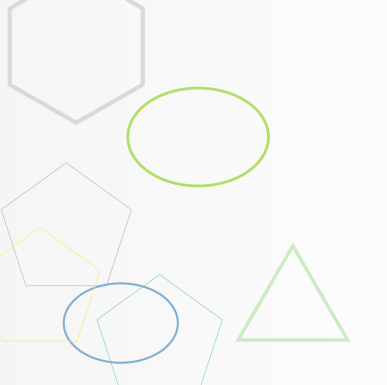[{"shape": "pentagon", "thickness": 0.5, "radius": 0.85, "center": [0.412, 0.117]}, {"shape": "pentagon", "thickness": 0.5, "radius": 0.88, "center": [0.171, 0.401]}, {"shape": "oval", "thickness": 1.5, "radius": 0.74, "center": [0.312, 0.161]}, {"shape": "oval", "thickness": 2, "radius": 0.91, "center": [0.511, 0.644]}, {"shape": "hexagon", "thickness": 3, "radius": 0.99, "center": [0.197, 0.879]}, {"shape": "triangle", "thickness": 2.5, "radius": 0.82, "center": [0.756, 0.198]}, {"shape": "pentagon", "thickness": 0.5, "radius": 0.82, "center": [0.103, 0.246]}]